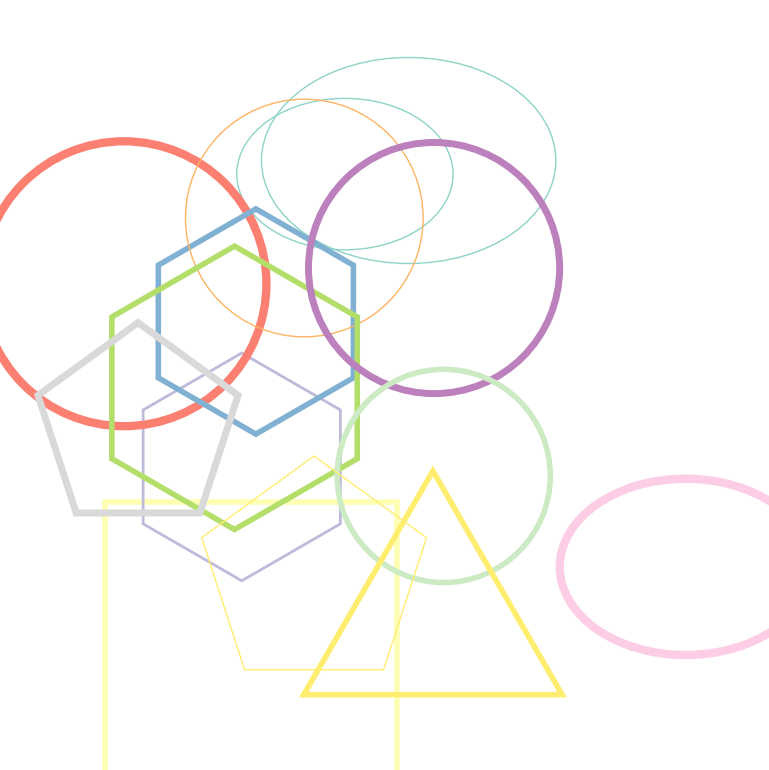[{"shape": "oval", "thickness": 0.5, "radius": 0.7, "center": [0.448, 0.774]}, {"shape": "oval", "thickness": 0.5, "radius": 0.96, "center": [0.531, 0.792]}, {"shape": "square", "thickness": 2, "radius": 0.95, "center": [0.326, 0.158]}, {"shape": "hexagon", "thickness": 1, "radius": 0.74, "center": [0.314, 0.394]}, {"shape": "circle", "thickness": 3, "radius": 0.92, "center": [0.161, 0.632]}, {"shape": "hexagon", "thickness": 2, "radius": 0.73, "center": [0.332, 0.582]}, {"shape": "circle", "thickness": 0.5, "radius": 0.77, "center": [0.395, 0.717]}, {"shape": "hexagon", "thickness": 2, "radius": 0.92, "center": [0.305, 0.496]}, {"shape": "oval", "thickness": 3, "radius": 0.82, "center": [0.89, 0.264]}, {"shape": "pentagon", "thickness": 2.5, "radius": 0.68, "center": [0.179, 0.444]}, {"shape": "circle", "thickness": 2.5, "radius": 0.82, "center": [0.564, 0.652]}, {"shape": "circle", "thickness": 2, "radius": 0.69, "center": [0.576, 0.382]}, {"shape": "pentagon", "thickness": 0.5, "radius": 0.77, "center": [0.408, 0.254]}, {"shape": "triangle", "thickness": 2, "radius": 0.97, "center": [0.562, 0.195]}]